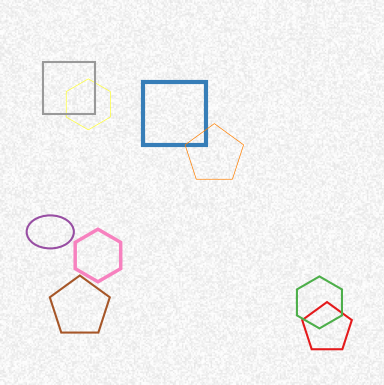[{"shape": "pentagon", "thickness": 1.5, "radius": 0.34, "center": [0.849, 0.148]}, {"shape": "square", "thickness": 3, "radius": 0.41, "center": [0.453, 0.705]}, {"shape": "hexagon", "thickness": 1.5, "radius": 0.34, "center": [0.83, 0.215]}, {"shape": "oval", "thickness": 1.5, "radius": 0.31, "center": [0.131, 0.398]}, {"shape": "pentagon", "thickness": 0.5, "radius": 0.4, "center": [0.557, 0.599]}, {"shape": "hexagon", "thickness": 0.5, "radius": 0.33, "center": [0.229, 0.729]}, {"shape": "pentagon", "thickness": 1.5, "radius": 0.41, "center": [0.207, 0.202]}, {"shape": "hexagon", "thickness": 2.5, "radius": 0.34, "center": [0.254, 0.336]}, {"shape": "square", "thickness": 1.5, "radius": 0.34, "center": [0.18, 0.771]}]